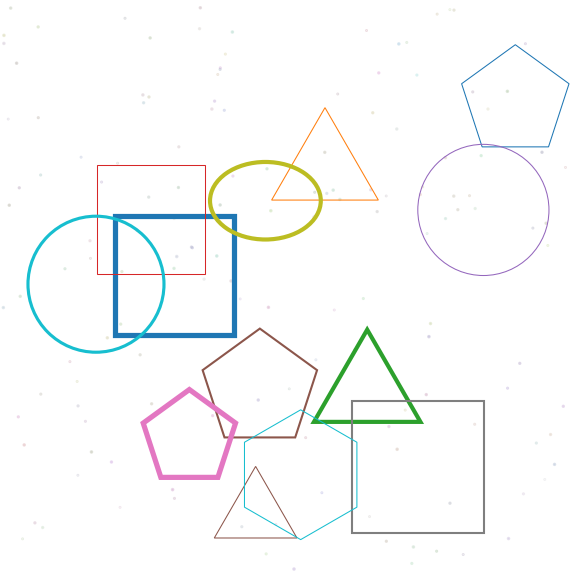[{"shape": "pentagon", "thickness": 0.5, "radius": 0.49, "center": [0.892, 0.824]}, {"shape": "square", "thickness": 2.5, "radius": 0.52, "center": [0.303, 0.522]}, {"shape": "triangle", "thickness": 0.5, "radius": 0.53, "center": [0.563, 0.706]}, {"shape": "triangle", "thickness": 2, "radius": 0.53, "center": [0.636, 0.322]}, {"shape": "square", "thickness": 0.5, "radius": 0.47, "center": [0.261, 0.619]}, {"shape": "circle", "thickness": 0.5, "radius": 0.57, "center": [0.837, 0.636]}, {"shape": "pentagon", "thickness": 1, "radius": 0.52, "center": [0.45, 0.326]}, {"shape": "triangle", "thickness": 0.5, "radius": 0.41, "center": [0.443, 0.109]}, {"shape": "pentagon", "thickness": 2.5, "radius": 0.42, "center": [0.328, 0.241]}, {"shape": "square", "thickness": 1, "radius": 0.57, "center": [0.723, 0.19]}, {"shape": "oval", "thickness": 2, "radius": 0.48, "center": [0.46, 0.652]}, {"shape": "circle", "thickness": 1.5, "radius": 0.59, "center": [0.166, 0.507]}, {"shape": "hexagon", "thickness": 0.5, "radius": 0.56, "center": [0.521, 0.177]}]